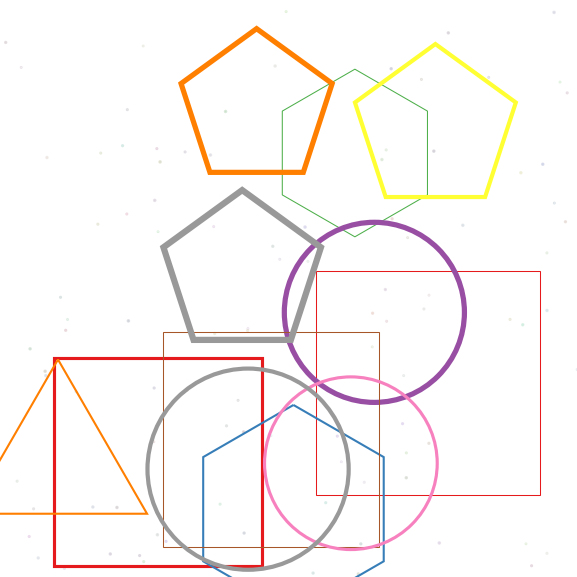[{"shape": "square", "thickness": 1.5, "radius": 0.9, "center": [0.273, 0.199]}, {"shape": "square", "thickness": 0.5, "radius": 0.97, "center": [0.741, 0.336]}, {"shape": "hexagon", "thickness": 1, "radius": 0.9, "center": [0.508, 0.117]}, {"shape": "hexagon", "thickness": 0.5, "radius": 0.73, "center": [0.615, 0.734]}, {"shape": "circle", "thickness": 2.5, "radius": 0.78, "center": [0.648, 0.458]}, {"shape": "pentagon", "thickness": 2.5, "radius": 0.69, "center": [0.444, 0.812]}, {"shape": "triangle", "thickness": 1, "radius": 0.89, "center": [0.1, 0.199]}, {"shape": "pentagon", "thickness": 2, "radius": 0.73, "center": [0.754, 0.776]}, {"shape": "square", "thickness": 0.5, "radius": 0.93, "center": [0.469, 0.238]}, {"shape": "circle", "thickness": 1.5, "radius": 0.75, "center": [0.608, 0.197]}, {"shape": "pentagon", "thickness": 3, "radius": 0.72, "center": [0.419, 0.527]}, {"shape": "circle", "thickness": 2, "radius": 0.87, "center": [0.43, 0.187]}]